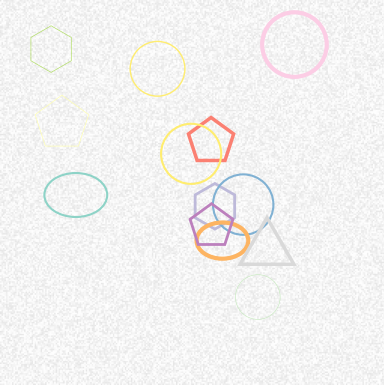[{"shape": "oval", "thickness": 1.5, "radius": 0.41, "center": [0.197, 0.493]}, {"shape": "pentagon", "thickness": 0.5, "radius": 0.37, "center": [0.161, 0.68]}, {"shape": "hexagon", "thickness": 2, "radius": 0.3, "center": [0.558, 0.464]}, {"shape": "pentagon", "thickness": 2.5, "radius": 0.31, "center": [0.548, 0.633]}, {"shape": "circle", "thickness": 1.5, "radius": 0.39, "center": [0.632, 0.469]}, {"shape": "oval", "thickness": 3, "radius": 0.34, "center": [0.578, 0.375]}, {"shape": "hexagon", "thickness": 0.5, "radius": 0.3, "center": [0.133, 0.872]}, {"shape": "circle", "thickness": 3, "radius": 0.42, "center": [0.765, 0.884]}, {"shape": "triangle", "thickness": 2.5, "radius": 0.4, "center": [0.693, 0.354]}, {"shape": "pentagon", "thickness": 2, "radius": 0.29, "center": [0.549, 0.412]}, {"shape": "circle", "thickness": 0.5, "radius": 0.29, "center": [0.67, 0.229]}, {"shape": "circle", "thickness": 1, "radius": 0.36, "center": [0.409, 0.821]}, {"shape": "circle", "thickness": 1.5, "radius": 0.39, "center": [0.496, 0.6]}]